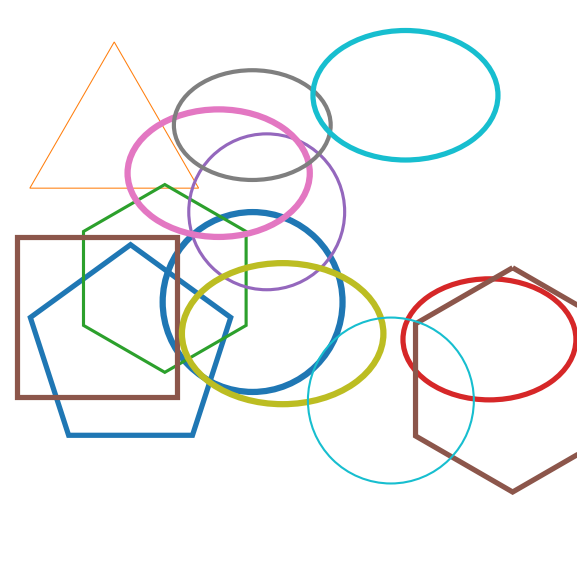[{"shape": "circle", "thickness": 3, "radius": 0.78, "center": [0.437, 0.476]}, {"shape": "pentagon", "thickness": 2.5, "radius": 0.91, "center": [0.226, 0.393]}, {"shape": "triangle", "thickness": 0.5, "radius": 0.84, "center": [0.198, 0.758]}, {"shape": "hexagon", "thickness": 1.5, "radius": 0.81, "center": [0.285, 0.517]}, {"shape": "oval", "thickness": 2.5, "radius": 0.75, "center": [0.848, 0.412]}, {"shape": "circle", "thickness": 1.5, "radius": 0.67, "center": [0.462, 0.632]}, {"shape": "square", "thickness": 2.5, "radius": 0.69, "center": [0.167, 0.451]}, {"shape": "hexagon", "thickness": 2.5, "radius": 0.97, "center": [0.888, 0.341]}, {"shape": "oval", "thickness": 3, "radius": 0.79, "center": [0.379, 0.699]}, {"shape": "oval", "thickness": 2, "radius": 0.68, "center": [0.437, 0.783]}, {"shape": "oval", "thickness": 3, "radius": 0.87, "center": [0.489, 0.421]}, {"shape": "circle", "thickness": 1, "radius": 0.72, "center": [0.677, 0.306]}, {"shape": "oval", "thickness": 2.5, "radius": 0.8, "center": [0.702, 0.834]}]